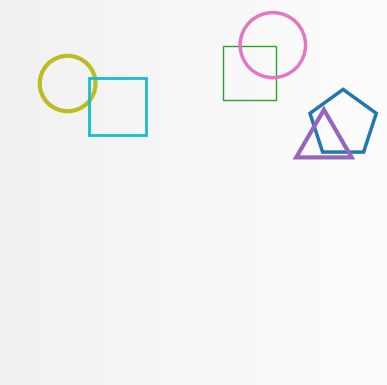[{"shape": "pentagon", "thickness": 2.5, "radius": 0.45, "center": [0.885, 0.678]}, {"shape": "square", "thickness": 1, "radius": 0.35, "center": [0.644, 0.81]}, {"shape": "triangle", "thickness": 3, "radius": 0.41, "center": [0.836, 0.632]}, {"shape": "circle", "thickness": 2.5, "radius": 0.42, "center": [0.704, 0.883]}, {"shape": "circle", "thickness": 3, "radius": 0.36, "center": [0.175, 0.783]}, {"shape": "square", "thickness": 2, "radius": 0.37, "center": [0.304, 0.723]}]